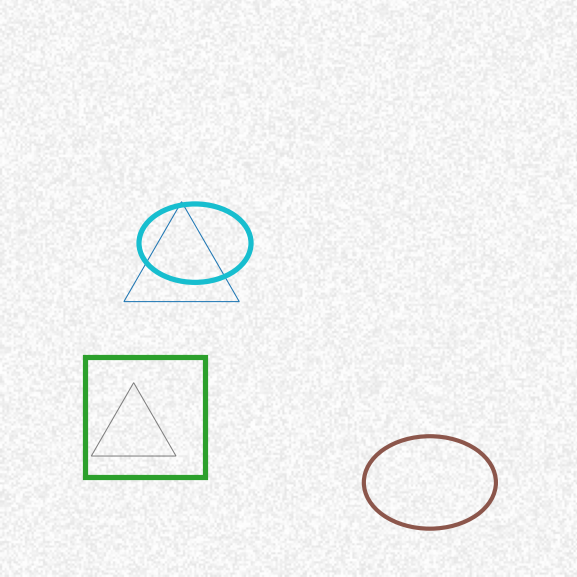[{"shape": "triangle", "thickness": 0.5, "radius": 0.58, "center": [0.314, 0.535]}, {"shape": "square", "thickness": 2.5, "radius": 0.52, "center": [0.251, 0.278]}, {"shape": "oval", "thickness": 2, "radius": 0.57, "center": [0.744, 0.164]}, {"shape": "triangle", "thickness": 0.5, "radius": 0.42, "center": [0.231, 0.252]}, {"shape": "oval", "thickness": 2.5, "radius": 0.49, "center": [0.338, 0.578]}]